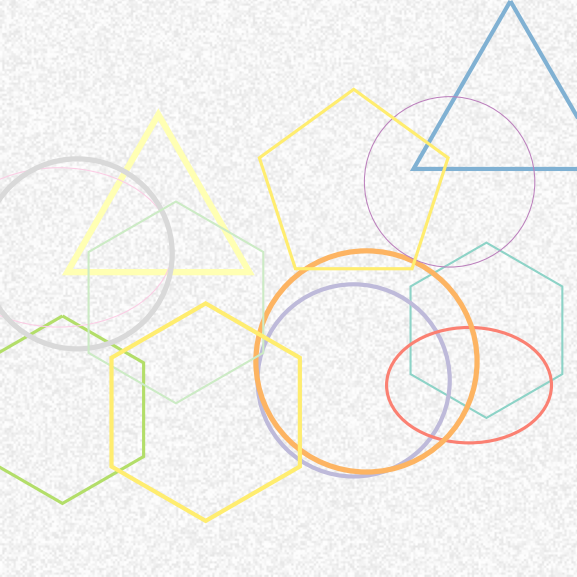[{"shape": "hexagon", "thickness": 1, "radius": 0.76, "center": [0.842, 0.427]}, {"shape": "triangle", "thickness": 3, "radius": 0.91, "center": [0.274, 0.619]}, {"shape": "circle", "thickness": 2, "radius": 0.83, "center": [0.612, 0.34]}, {"shape": "oval", "thickness": 1.5, "radius": 0.71, "center": [0.812, 0.332]}, {"shape": "triangle", "thickness": 2, "radius": 0.97, "center": [0.884, 0.803]}, {"shape": "circle", "thickness": 2.5, "radius": 0.96, "center": [0.635, 0.373]}, {"shape": "hexagon", "thickness": 1.5, "radius": 0.81, "center": [0.108, 0.29]}, {"shape": "oval", "thickness": 0.5, "radius": 0.99, "center": [0.102, 0.571]}, {"shape": "circle", "thickness": 2.5, "radius": 0.82, "center": [0.134, 0.56]}, {"shape": "circle", "thickness": 0.5, "radius": 0.74, "center": [0.779, 0.684]}, {"shape": "hexagon", "thickness": 1, "radius": 0.87, "center": [0.305, 0.475]}, {"shape": "pentagon", "thickness": 1.5, "radius": 0.86, "center": [0.613, 0.673]}, {"shape": "hexagon", "thickness": 2, "radius": 0.94, "center": [0.356, 0.285]}]